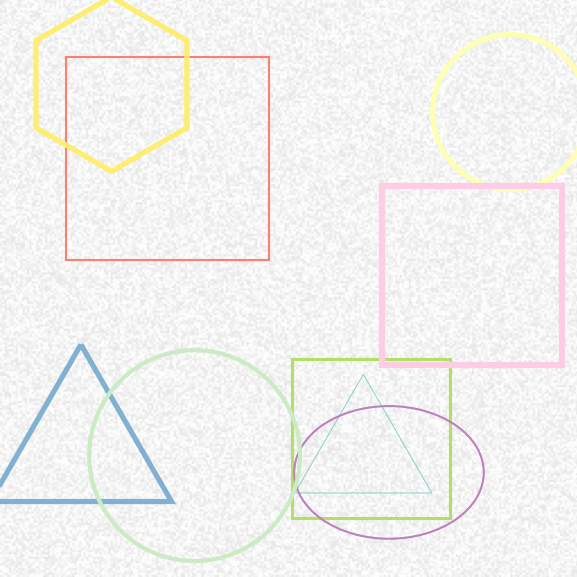[{"shape": "triangle", "thickness": 0.5, "radius": 0.68, "center": [0.629, 0.214]}, {"shape": "circle", "thickness": 2.5, "radius": 0.67, "center": [0.884, 0.805]}, {"shape": "square", "thickness": 1, "radius": 0.88, "center": [0.29, 0.725]}, {"shape": "triangle", "thickness": 2.5, "radius": 0.91, "center": [0.14, 0.221]}, {"shape": "square", "thickness": 1.5, "radius": 0.69, "center": [0.642, 0.239]}, {"shape": "square", "thickness": 3, "radius": 0.78, "center": [0.817, 0.522]}, {"shape": "oval", "thickness": 1, "radius": 0.82, "center": [0.674, 0.181]}, {"shape": "circle", "thickness": 2, "radius": 0.91, "center": [0.337, 0.21]}, {"shape": "hexagon", "thickness": 2.5, "radius": 0.75, "center": [0.193, 0.853]}]